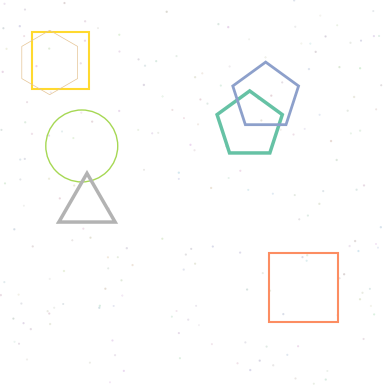[{"shape": "pentagon", "thickness": 2.5, "radius": 0.45, "center": [0.649, 0.675]}, {"shape": "square", "thickness": 1.5, "radius": 0.45, "center": [0.789, 0.254]}, {"shape": "pentagon", "thickness": 2, "radius": 0.45, "center": [0.69, 0.749]}, {"shape": "circle", "thickness": 1, "radius": 0.47, "center": [0.212, 0.621]}, {"shape": "square", "thickness": 1.5, "radius": 0.37, "center": [0.158, 0.842]}, {"shape": "hexagon", "thickness": 0.5, "radius": 0.42, "center": [0.129, 0.838]}, {"shape": "triangle", "thickness": 2.5, "radius": 0.42, "center": [0.226, 0.465]}]